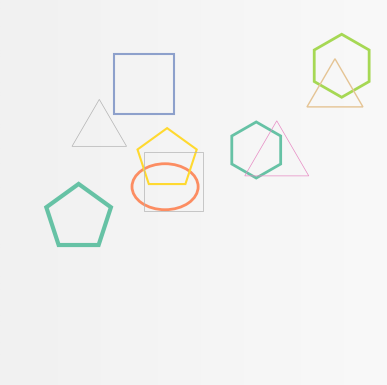[{"shape": "hexagon", "thickness": 2, "radius": 0.36, "center": [0.661, 0.61]}, {"shape": "pentagon", "thickness": 3, "radius": 0.44, "center": [0.203, 0.435]}, {"shape": "oval", "thickness": 2, "radius": 0.43, "center": [0.426, 0.515]}, {"shape": "square", "thickness": 1.5, "radius": 0.39, "center": [0.371, 0.783]}, {"shape": "triangle", "thickness": 0.5, "radius": 0.48, "center": [0.714, 0.591]}, {"shape": "hexagon", "thickness": 2, "radius": 0.41, "center": [0.882, 0.829]}, {"shape": "pentagon", "thickness": 1.5, "radius": 0.4, "center": [0.431, 0.587]}, {"shape": "triangle", "thickness": 1, "radius": 0.42, "center": [0.864, 0.764]}, {"shape": "triangle", "thickness": 0.5, "radius": 0.41, "center": [0.256, 0.661]}, {"shape": "square", "thickness": 0.5, "radius": 0.38, "center": [0.448, 0.528]}]